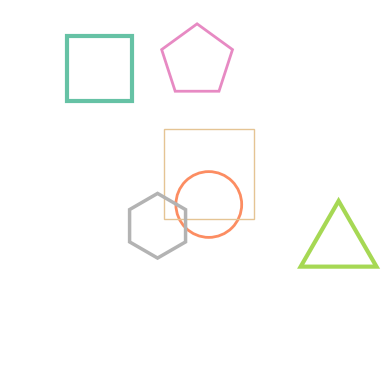[{"shape": "square", "thickness": 3, "radius": 0.42, "center": [0.258, 0.823]}, {"shape": "circle", "thickness": 2, "radius": 0.43, "center": [0.542, 0.469]}, {"shape": "pentagon", "thickness": 2, "radius": 0.48, "center": [0.512, 0.841]}, {"shape": "triangle", "thickness": 3, "radius": 0.57, "center": [0.879, 0.364]}, {"shape": "square", "thickness": 1, "radius": 0.59, "center": [0.543, 0.548]}, {"shape": "hexagon", "thickness": 2.5, "radius": 0.42, "center": [0.409, 0.414]}]